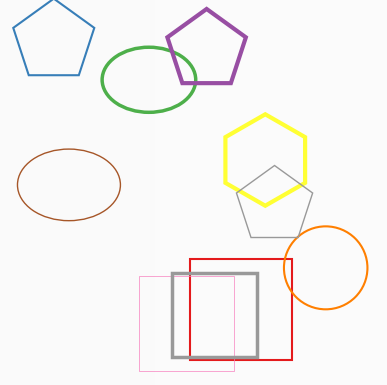[{"shape": "square", "thickness": 1.5, "radius": 0.65, "center": [0.622, 0.196]}, {"shape": "pentagon", "thickness": 1.5, "radius": 0.55, "center": [0.139, 0.894]}, {"shape": "oval", "thickness": 2.5, "radius": 0.6, "center": [0.384, 0.793]}, {"shape": "pentagon", "thickness": 3, "radius": 0.53, "center": [0.533, 0.87]}, {"shape": "circle", "thickness": 1.5, "radius": 0.54, "center": [0.841, 0.304]}, {"shape": "hexagon", "thickness": 3, "radius": 0.59, "center": [0.685, 0.584]}, {"shape": "oval", "thickness": 1, "radius": 0.66, "center": [0.178, 0.52]}, {"shape": "square", "thickness": 0.5, "radius": 0.62, "center": [0.481, 0.16]}, {"shape": "square", "thickness": 2.5, "radius": 0.55, "center": [0.555, 0.182]}, {"shape": "pentagon", "thickness": 1, "radius": 0.52, "center": [0.709, 0.467]}]